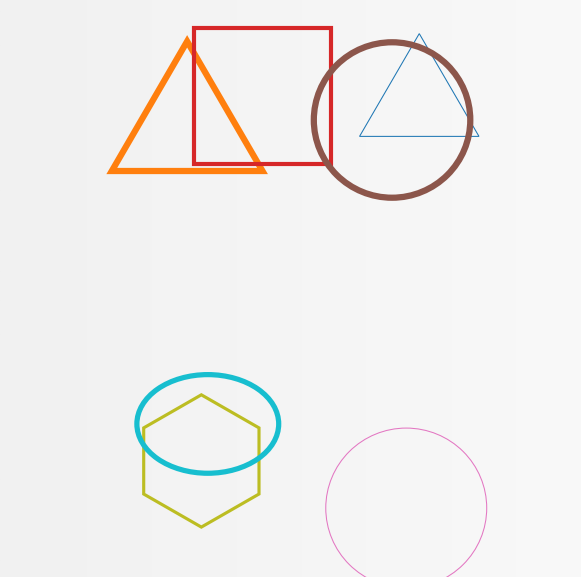[{"shape": "triangle", "thickness": 0.5, "radius": 0.59, "center": [0.721, 0.822]}, {"shape": "triangle", "thickness": 3, "radius": 0.75, "center": [0.322, 0.778]}, {"shape": "square", "thickness": 2, "radius": 0.59, "center": [0.451, 0.834]}, {"shape": "circle", "thickness": 3, "radius": 0.67, "center": [0.674, 0.791]}, {"shape": "circle", "thickness": 0.5, "radius": 0.69, "center": [0.699, 0.119]}, {"shape": "hexagon", "thickness": 1.5, "radius": 0.57, "center": [0.346, 0.201]}, {"shape": "oval", "thickness": 2.5, "radius": 0.61, "center": [0.357, 0.265]}]